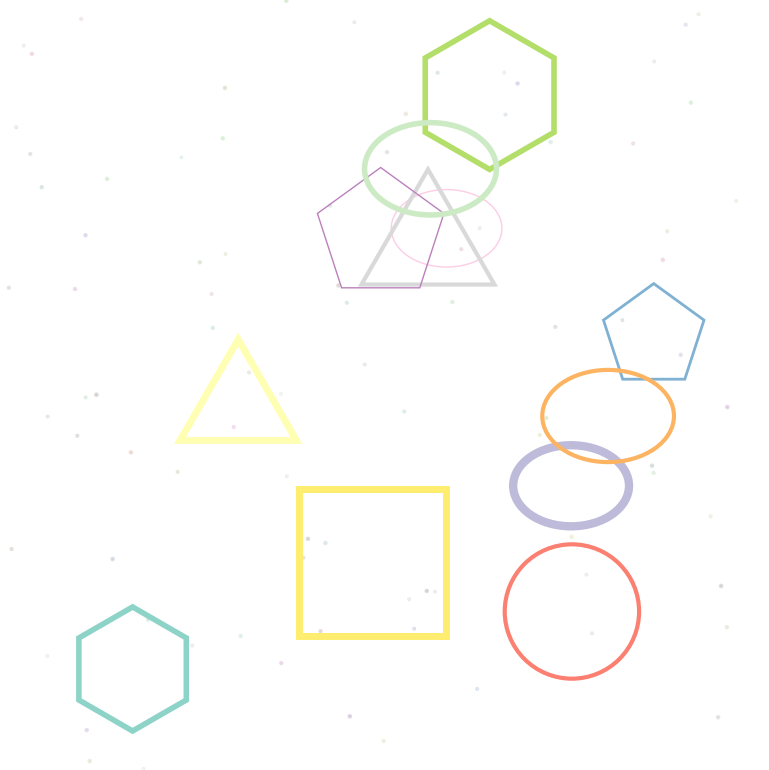[{"shape": "hexagon", "thickness": 2, "radius": 0.4, "center": [0.172, 0.131]}, {"shape": "triangle", "thickness": 2.5, "radius": 0.44, "center": [0.309, 0.472]}, {"shape": "oval", "thickness": 3, "radius": 0.38, "center": [0.742, 0.369]}, {"shape": "circle", "thickness": 1.5, "radius": 0.44, "center": [0.743, 0.206]}, {"shape": "pentagon", "thickness": 1, "radius": 0.34, "center": [0.849, 0.563]}, {"shape": "oval", "thickness": 1.5, "radius": 0.43, "center": [0.79, 0.46]}, {"shape": "hexagon", "thickness": 2, "radius": 0.48, "center": [0.636, 0.876]}, {"shape": "oval", "thickness": 0.5, "radius": 0.36, "center": [0.58, 0.703]}, {"shape": "triangle", "thickness": 1.5, "radius": 0.5, "center": [0.556, 0.68]}, {"shape": "pentagon", "thickness": 0.5, "radius": 0.43, "center": [0.494, 0.696]}, {"shape": "oval", "thickness": 2, "radius": 0.43, "center": [0.559, 0.781]}, {"shape": "square", "thickness": 2.5, "radius": 0.48, "center": [0.484, 0.27]}]